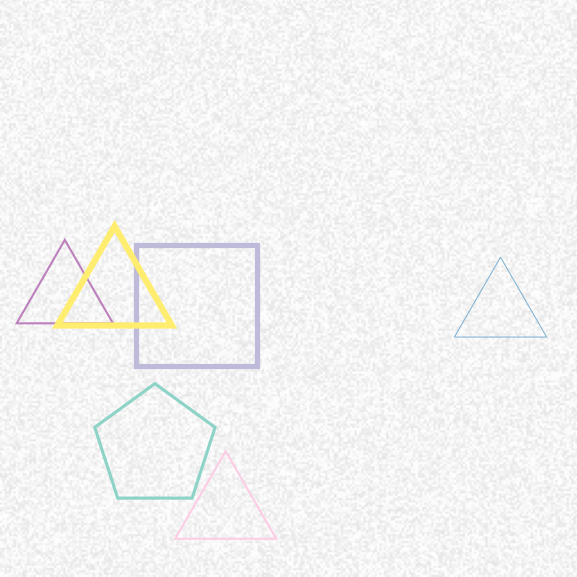[{"shape": "pentagon", "thickness": 1.5, "radius": 0.55, "center": [0.268, 0.225]}, {"shape": "square", "thickness": 2.5, "radius": 0.52, "center": [0.34, 0.471]}, {"shape": "triangle", "thickness": 0.5, "radius": 0.46, "center": [0.867, 0.462]}, {"shape": "triangle", "thickness": 1, "radius": 0.51, "center": [0.391, 0.117]}, {"shape": "triangle", "thickness": 1, "radius": 0.48, "center": [0.112, 0.487]}, {"shape": "triangle", "thickness": 3, "radius": 0.57, "center": [0.198, 0.493]}]